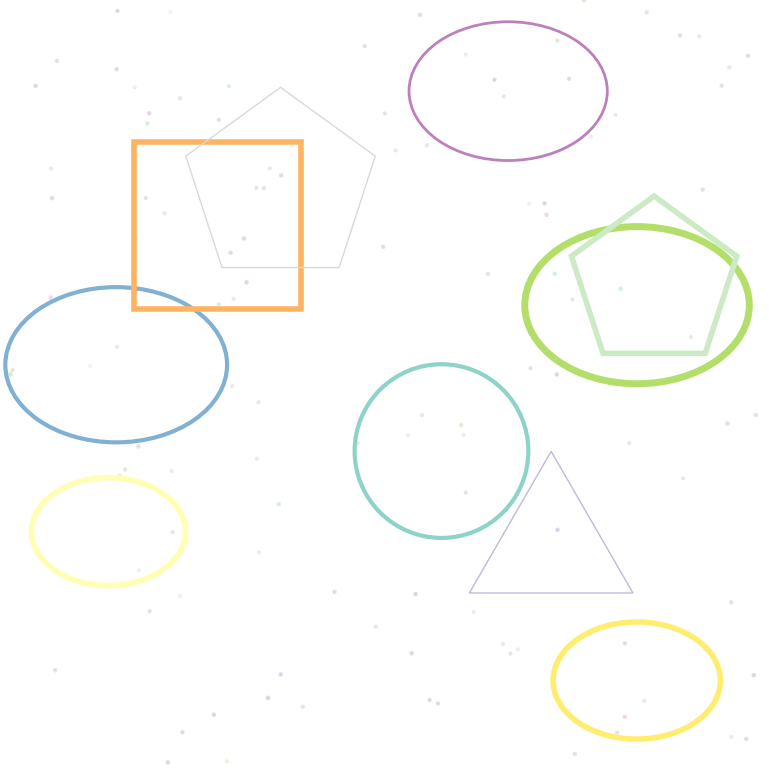[{"shape": "circle", "thickness": 1.5, "radius": 0.56, "center": [0.573, 0.414]}, {"shape": "oval", "thickness": 2, "radius": 0.5, "center": [0.141, 0.31]}, {"shape": "triangle", "thickness": 0.5, "radius": 0.61, "center": [0.716, 0.291]}, {"shape": "oval", "thickness": 1.5, "radius": 0.72, "center": [0.151, 0.526]}, {"shape": "square", "thickness": 2, "radius": 0.54, "center": [0.282, 0.707]}, {"shape": "oval", "thickness": 2.5, "radius": 0.73, "center": [0.827, 0.604]}, {"shape": "pentagon", "thickness": 0.5, "radius": 0.65, "center": [0.364, 0.757]}, {"shape": "oval", "thickness": 1, "radius": 0.64, "center": [0.66, 0.882]}, {"shape": "pentagon", "thickness": 2, "radius": 0.56, "center": [0.849, 0.632]}, {"shape": "oval", "thickness": 2, "radius": 0.54, "center": [0.827, 0.116]}]